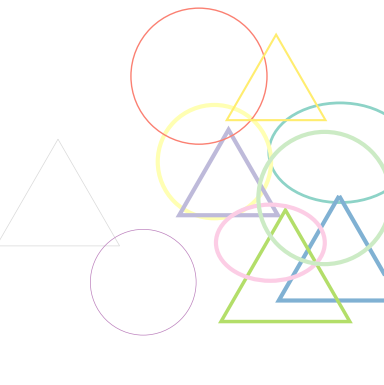[{"shape": "oval", "thickness": 2, "radius": 0.92, "center": [0.883, 0.603]}, {"shape": "circle", "thickness": 3, "radius": 0.74, "center": [0.557, 0.58]}, {"shape": "triangle", "thickness": 3, "radius": 0.74, "center": [0.594, 0.515]}, {"shape": "circle", "thickness": 1, "radius": 0.88, "center": [0.517, 0.802]}, {"shape": "triangle", "thickness": 3, "radius": 0.91, "center": [0.881, 0.31]}, {"shape": "triangle", "thickness": 2.5, "radius": 0.97, "center": [0.741, 0.261]}, {"shape": "oval", "thickness": 3, "radius": 0.71, "center": [0.702, 0.37]}, {"shape": "triangle", "thickness": 0.5, "radius": 0.92, "center": [0.151, 0.454]}, {"shape": "circle", "thickness": 0.5, "radius": 0.69, "center": [0.372, 0.267]}, {"shape": "circle", "thickness": 3, "radius": 0.86, "center": [0.843, 0.486]}, {"shape": "triangle", "thickness": 1.5, "radius": 0.74, "center": [0.717, 0.762]}]